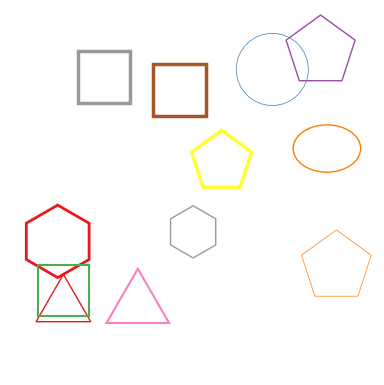[{"shape": "hexagon", "thickness": 2, "radius": 0.47, "center": [0.15, 0.373]}, {"shape": "triangle", "thickness": 1, "radius": 0.41, "center": [0.165, 0.205]}, {"shape": "circle", "thickness": 0.5, "radius": 0.47, "center": [0.707, 0.82]}, {"shape": "square", "thickness": 1.5, "radius": 0.33, "center": [0.165, 0.246]}, {"shape": "pentagon", "thickness": 1, "radius": 0.47, "center": [0.833, 0.867]}, {"shape": "oval", "thickness": 1, "radius": 0.44, "center": [0.849, 0.614]}, {"shape": "pentagon", "thickness": 0.5, "radius": 0.48, "center": [0.874, 0.308]}, {"shape": "pentagon", "thickness": 2.5, "radius": 0.41, "center": [0.575, 0.58]}, {"shape": "square", "thickness": 2.5, "radius": 0.34, "center": [0.467, 0.766]}, {"shape": "triangle", "thickness": 1.5, "radius": 0.47, "center": [0.358, 0.208]}, {"shape": "hexagon", "thickness": 1, "radius": 0.34, "center": [0.502, 0.398]}, {"shape": "square", "thickness": 2.5, "radius": 0.34, "center": [0.269, 0.8]}]